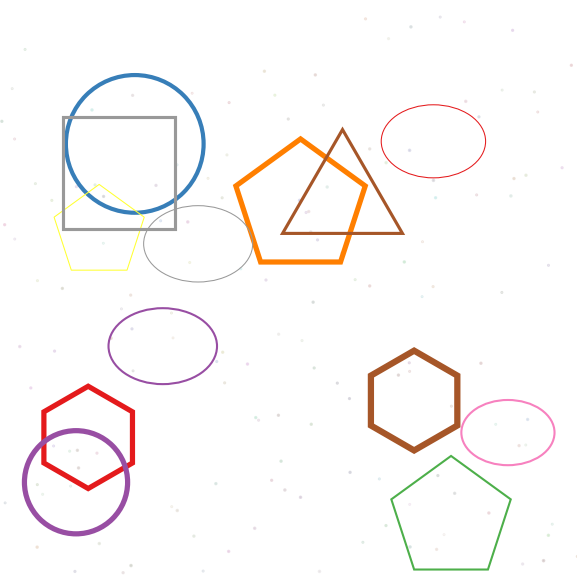[{"shape": "oval", "thickness": 0.5, "radius": 0.45, "center": [0.75, 0.754]}, {"shape": "hexagon", "thickness": 2.5, "radius": 0.44, "center": [0.153, 0.242]}, {"shape": "circle", "thickness": 2, "radius": 0.6, "center": [0.233, 0.75]}, {"shape": "pentagon", "thickness": 1, "radius": 0.54, "center": [0.781, 0.101]}, {"shape": "oval", "thickness": 1, "radius": 0.47, "center": [0.282, 0.4]}, {"shape": "circle", "thickness": 2.5, "radius": 0.45, "center": [0.132, 0.164]}, {"shape": "pentagon", "thickness": 2.5, "radius": 0.59, "center": [0.52, 0.641]}, {"shape": "pentagon", "thickness": 0.5, "radius": 0.41, "center": [0.172, 0.598]}, {"shape": "hexagon", "thickness": 3, "radius": 0.43, "center": [0.717, 0.306]}, {"shape": "triangle", "thickness": 1.5, "radius": 0.6, "center": [0.593, 0.655]}, {"shape": "oval", "thickness": 1, "radius": 0.4, "center": [0.88, 0.25]}, {"shape": "square", "thickness": 1.5, "radius": 0.49, "center": [0.206, 0.7]}, {"shape": "oval", "thickness": 0.5, "radius": 0.47, "center": [0.343, 0.577]}]